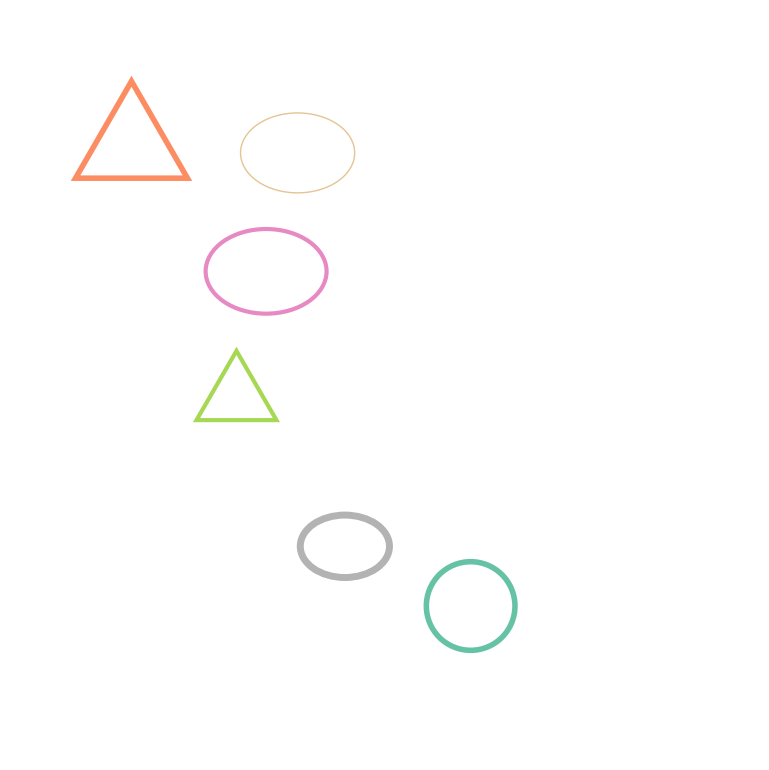[{"shape": "circle", "thickness": 2, "radius": 0.29, "center": [0.611, 0.213]}, {"shape": "triangle", "thickness": 2, "radius": 0.42, "center": [0.171, 0.811]}, {"shape": "oval", "thickness": 1.5, "radius": 0.39, "center": [0.346, 0.648]}, {"shape": "triangle", "thickness": 1.5, "radius": 0.3, "center": [0.307, 0.484]}, {"shape": "oval", "thickness": 0.5, "radius": 0.37, "center": [0.387, 0.801]}, {"shape": "oval", "thickness": 2.5, "radius": 0.29, "center": [0.448, 0.291]}]